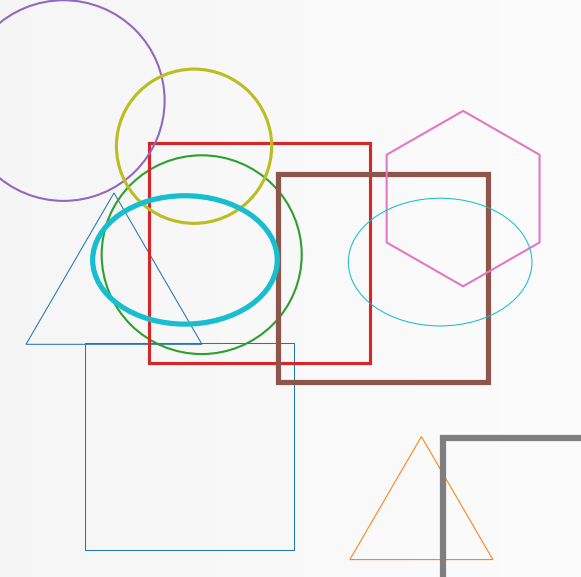[{"shape": "triangle", "thickness": 0.5, "radius": 0.87, "center": [0.196, 0.49]}, {"shape": "square", "thickness": 0.5, "radius": 0.9, "center": [0.326, 0.226]}, {"shape": "triangle", "thickness": 0.5, "radius": 0.71, "center": [0.725, 0.101]}, {"shape": "circle", "thickness": 1, "radius": 0.86, "center": [0.347, 0.558]}, {"shape": "square", "thickness": 1.5, "radius": 0.95, "center": [0.447, 0.56]}, {"shape": "circle", "thickness": 1, "radius": 0.87, "center": [0.109, 0.825]}, {"shape": "square", "thickness": 2.5, "radius": 0.9, "center": [0.659, 0.518]}, {"shape": "hexagon", "thickness": 1, "radius": 0.76, "center": [0.797, 0.655]}, {"shape": "square", "thickness": 3, "radius": 0.68, "center": [0.898, 0.105]}, {"shape": "circle", "thickness": 1.5, "radius": 0.67, "center": [0.334, 0.746]}, {"shape": "oval", "thickness": 2.5, "radius": 0.79, "center": [0.318, 0.549]}, {"shape": "oval", "thickness": 0.5, "radius": 0.79, "center": [0.757, 0.545]}]